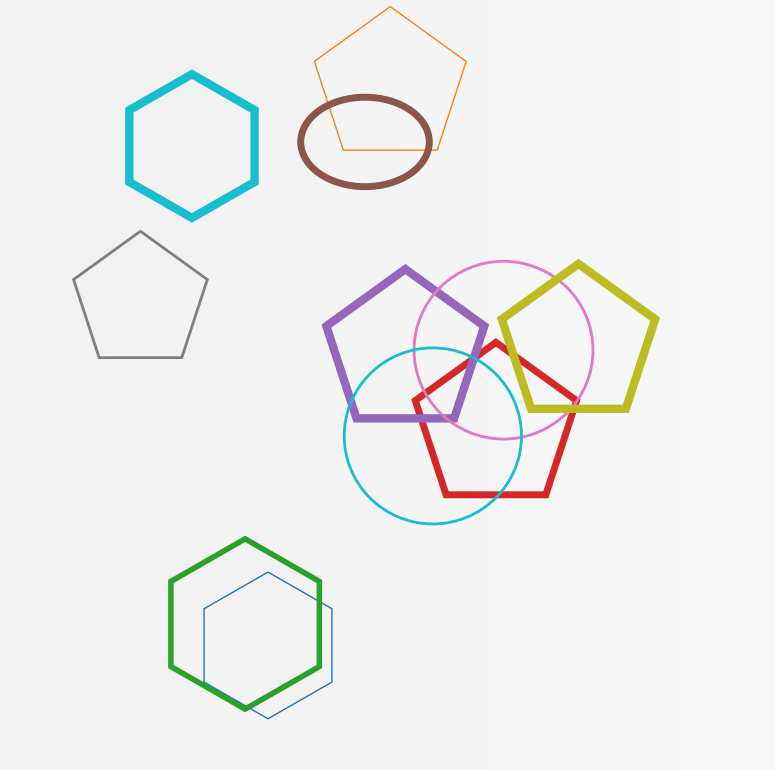[{"shape": "hexagon", "thickness": 0.5, "radius": 0.48, "center": [0.346, 0.162]}, {"shape": "pentagon", "thickness": 0.5, "radius": 0.52, "center": [0.504, 0.888]}, {"shape": "hexagon", "thickness": 2, "radius": 0.55, "center": [0.316, 0.19]}, {"shape": "pentagon", "thickness": 2.5, "radius": 0.55, "center": [0.64, 0.446]}, {"shape": "pentagon", "thickness": 3, "radius": 0.54, "center": [0.523, 0.543]}, {"shape": "oval", "thickness": 2.5, "radius": 0.41, "center": [0.471, 0.816]}, {"shape": "circle", "thickness": 1, "radius": 0.58, "center": [0.65, 0.545]}, {"shape": "pentagon", "thickness": 1, "radius": 0.45, "center": [0.181, 0.609]}, {"shape": "pentagon", "thickness": 3, "radius": 0.52, "center": [0.746, 0.553]}, {"shape": "circle", "thickness": 1, "radius": 0.57, "center": [0.559, 0.434]}, {"shape": "hexagon", "thickness": 3, "radius": 0.47, "center": [0.248, 0.81]}]